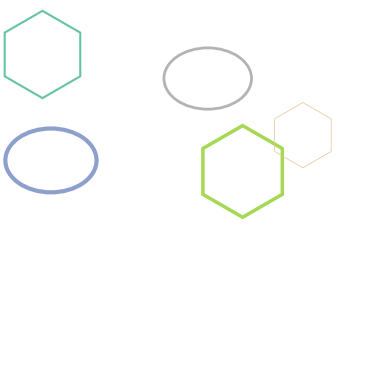[{"shape": "hexagon", "thickness": 1.5, "radius": 0.57, "center": [0.11, 0.859]}, {"shape": "oval", "thickness": 3, "radius": 0.59, "center": [0.132, 0.583]}, {"shape": "hexagon", "thickness": 2.5, "radius": 0.6, "center": [0.63, 0.555]}, {"shape": "hexagon", "thickness": 0.5, "radius": 0.42, "center": [0.787, 0.649]}, {"shape": "oval", "thickness": 2, "radius": 0.57, "center": [0.54, 0.796]}]